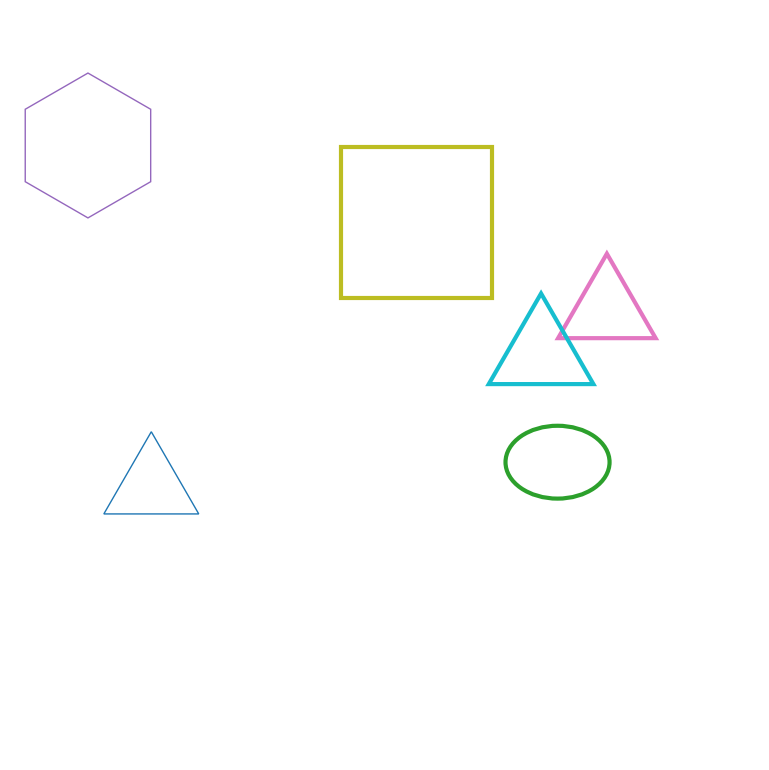[{"shape": "triangle", "thickness": 0.5, "radius": 0.36, "center": [0.196, 0.368]}, {"shape": "oval", "thickness": 1.5, "radius": 0.34, "center": [0.724, 0.4]}, {"shape": "hexagon", "thickness": 0.5, "radius": 0.47, "center": [0.114, 0.811]}, {"shape": "triangle", "thickness": 1.5, "radius": 0.37, "center": [0.788, 0.597]}, {"shape": "square", "thickness": 1.5, "radius": 0.49, "center": [0.541, 0.711]}, {"shape": "triangle", "thickness": 1.5, "radius": 0.39, "center": [0.703, 0.54]}]